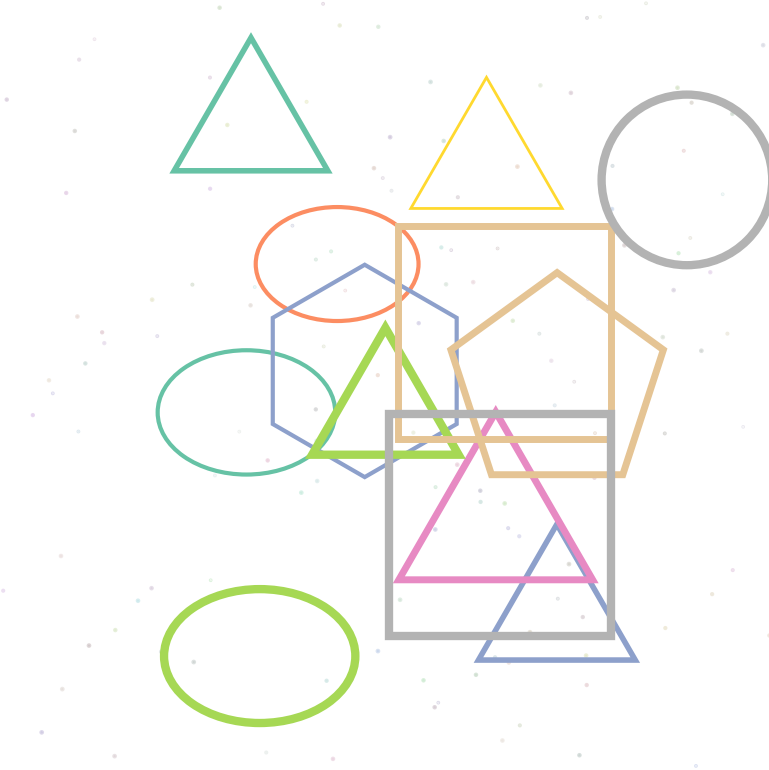[{"shape": "triangle", "thickness": 2, "radius": 0.58, "center": [0.326, 0.836]}, {"shape": "oval", "thickness": 1.5, "radius": 0.58, "center": [0.32, 0.464]}, {"shape": "oval", "thickness": 1.5, "radius": 0.53, "center": [0.438, 0.657]}, {"shape": "triangle", "thickness": 2, "radius": 0.59, "center": [0.723, 0.202]}, {"shape": "hexagon", "thickness": 1.5, "radius": 0.69, "center": [0.474, 0.518]}, {"shape": "triangle", "thickness": 2.5, "radius": 0.73, "center": [0.644, 0.32]}, {"shape": "triangle", "thickness": 3, "radius": 0.55, "center": [0.5, 0.464]}, {"shape": "oval", "thickness": 3, "radius": 0.62, "center": [0.337, 0.148]}, {"shape": "triangle", "thickness": 1, "radius": 0.57, "center": [0.632, 0.786]}, {"shape": "square", "thickness": 2.5, "radius": 0.69, "center": [0.655, 0.569]}, {"shape": "pentagon", "thickness": 2.5, "radius": 0.73, "center": [0.724, 0.501]}, {"shape": "square", "thickness": 3, "radius": 0.72, "center": [0.649, 0.318]}, {"shape": "circle", "thickness": 3, "radius": 0.55, "center": [0.892, 0.766]}]